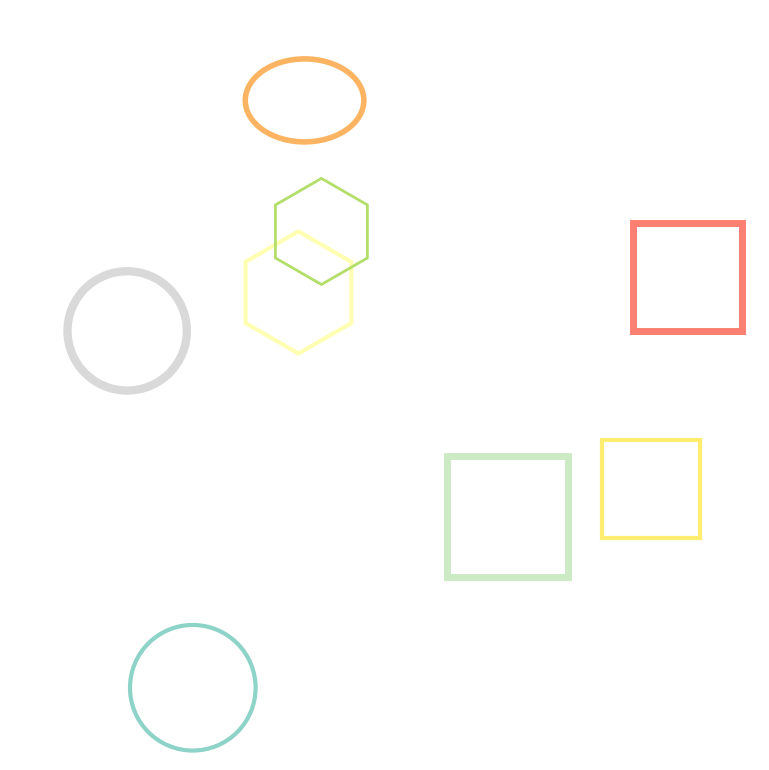[{"shape": "circle", "thickness": 1.5, "radius": 0.41, "center": [0.25, 0.107]}, {"shape": "hexagon", "thickness": 1.5, "radius": 0.4, "center": [0.388, 0.62]}, {"shape": "square", "thickness": 2.5, "radius": 0.35, "center": [0.893, 0.64]}, {"shape": "oval", "thickness": 2, "radius": 0.38, "center": [0.396, 0.87]}, {"shape": "hexagon", "thickness": 1, "radius": 0.34, "center": [0.417, 0.699]}, {"shape": "circle", "thickness": 3, "radius": 0.39, "center": [0.165, 0.57]}, {"shape": "square", "thickness": 2.5, "radius": 0.39, "center": [0.659, 0.329]}, {"shape": "square", "thickness": 1.5, "radius": 0.32, "center": [0.846, 0.365]}]